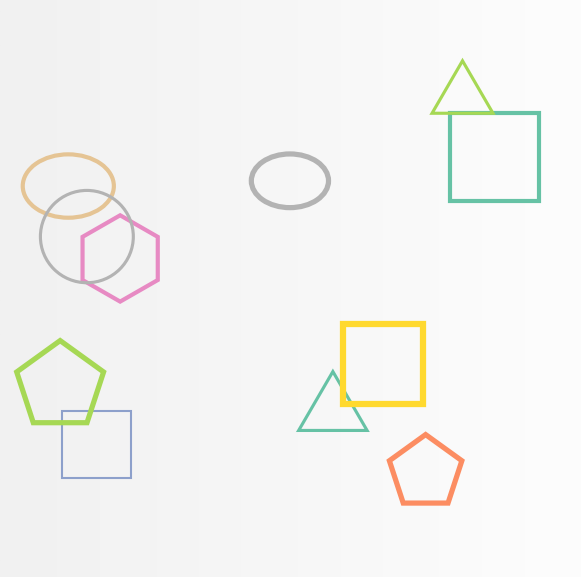[{"shape": "square", "thickness": 2, "radius": 0.38, "center": [0.85, 0.727]}, {"shape": "triangle", "thickness": 1.5, "radius": 0.34, "center": [0.573, 0.288]}, {"shape": "pentagon", "thickness": 2.5, "radius": 0.33, "center": [0.732, 0.181]}, {"shape": "square", "thickness": 1, "radius": 0.29, "center": [0.166, 0.23]}, {"shape": "hexagon", "thickness": 2, "radius": 0.37, "center": [0.207, 0.552]}, {"shape": "pentagon", "thickness": 2.5, "radius": 0.39, "center": [0.103, 0.331]}, {"shape": "triangle", "thickness": 1.5, "radius": 0.3, "center": [0.796, 0.833]}, {"shape": "square", "thickness": 3, "radius": 0.35, "center": [0.659, 0.369]}, {"shape": "oval", "thickness": 2, "radius": 0.39, "center": [0.118, 0.677]}, {"shape": "circle", "thickness": 1.5, "radius": 0.4, "center": [0.149, 0.589]}, {"shape": "oval", "thickness": 2.5, "radius": 0.33, "center": [0.499, 0.686]}]